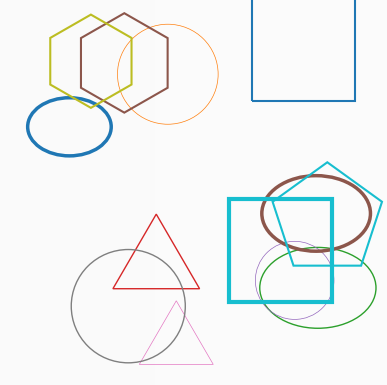[{"shape": "oval", "thickness": 2.5, "radius": 0.54, "center": [0.179, 0.671]}, {"shape": "square", "thickness": 1.5, "radius": 0.66, "center": [0.782, 0.87]}, {"shape": "circle", "thickness": 0.5, "radius": 0.65, "center": [0.433, 0.807]}, {"shape": "oval", "thickness": 1, "radius": 0.75, "center": [0.82, 0.252]}, {"shape": "triangle", "thickness": 1, "radius": 0.65, "center": [0.403, 0.315]}, {"shape": "circle", "thickness": 0.5, "radius": 0.51, "center": [0.76, 0.272]}, {"shape": "hexagon", "thickness": 1.5, "radius": 0.65, "center": [0.321, 0.837]}, {"shape": "oval", "thickness": 2.5, "radius": 0.7, "center": [0.816, 0.446]}, {"shape": "triangle", "thickness": 0.5, "radius": 0.55, "center": [0.455, 0.109]}, {"shape": "circle", "thickness": 1, "radius": 0.74, "center": [0.331, 0.205]}, {"shape": "hexagon", "thickness": 1.5, "radius": 0.61, "center": [0.235, 0.841]}, {"shape": "pentagon", "thickness": 1.5, "radius": 0.74, "center": [0.845, 0.43]}, {"shape": "square", "thickness": 3, "radius": 0.67, "center": [0.724, 0.349]}]